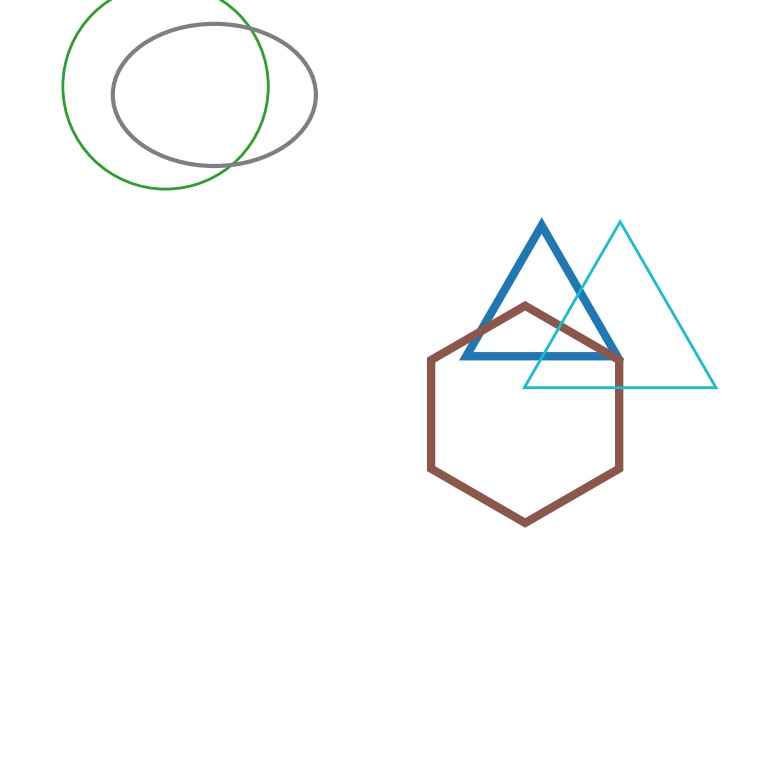[{"shape": "triangle", "thickness": 3, "radius": 0.57, "center": [0.704, 0.594]}, {"shape": "circle", "thickness": 1, "radius": 0.67, "center": [0.215, 0.888]}, {"shape": "hexagon", "thickness": 3, "radius": 0.71, "center": [0.682, 0.462]}, {"shape": "oval", "thickness": 1.5, "radius": 0.66, "center": [0.278, 0.877]}, {"shape": "triangle", "thickness": 1, "radius": 0.72, "center": [0.805, 0.568]}]